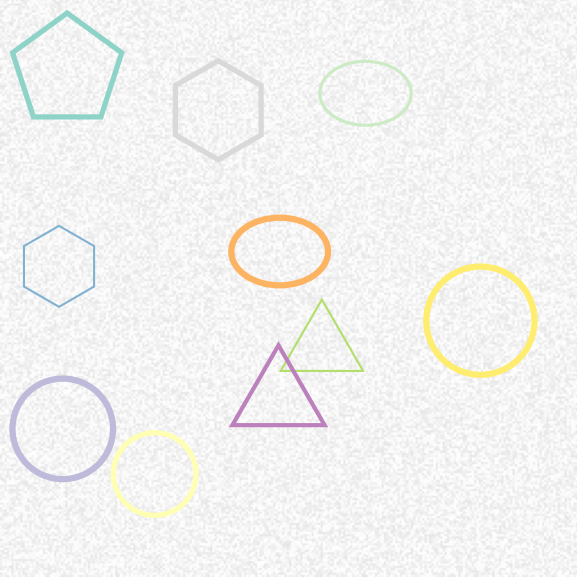[{"shape": "pentagon", "thickness": 2.5, "radius": 0.5, "center": [0.116, 0.877]}, {"shape": "circle", "thickness": 2.5, "radius": 0.36, "center": [0.268, 0.178]}, {"shape": "circle", "thickness": 3, "radius": 0.44, "center": [0.109, 0.257]}, {"shape": "hexagon", "thickness": 1, "radius": 0.35, "center": [0.102, 0.538]}, {"shape": "oval", "thickness": 3, "radius": 0.42, "center": [0.484, 0.564]}, {"shape": "triangle", "thickness": 1, "radius": 0.41, "center": [0.557, 0.398]}, {"shape": "hexagon", "thickness": 2.5, "radius": 0.43, "center": [0.378, 0.808]}, {"shape": "triangle", "thickness": 2, "radius": 0.46, "center": [0.482, 0.309]}, {"shape": "oval", "thickness": 1.5, "radius": 0.4, "center": [0.633, 0.838]}, {"shape": "circle", "thickness": 3, "radius": 0.47, "center": [0.832, 0.444]}]